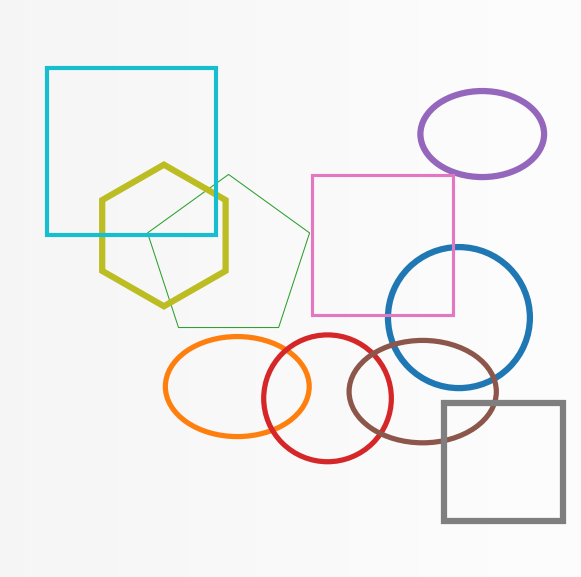[{"shape": "circle", "thickness": 3, "radius": 0.61, "center": [0.79, 0.449]}, {"shape": "oval", "thickness": 2.5, "radius": 0.62, "center": [0.408, 0.33]}, {"shape": "pentagon", "thickness": 0.5, "radius": 0.73, "center": [0.393, 0.551]}, {"shape": "circle", "thickness": 2.5, "radius": 0.55, "center": [0.563, 0.309]}, {"shape": "oval", "thickness": 3, "radius": 0.53, "center": [0.83, 0.767]}, {"shape": "oval", "thickness": 2.5, "radius": 0.63, "center": [0.727, 0.321]}, {"shape": "square", "thickness": 1.5, "radius": 0.61, "center": [0.657, 0.574]}, {"shape": "square", "thickness": 3, "radius": 0.51, "center": [0.866, 0.199]}, {"shape": "hexagon", "thickness": 3, "radius": 0.61, "center": [0.282, 0.591]}, {"shape": "square", "thickness": 2, "radius": 0.72, "center": [0.226, 0.737]}]